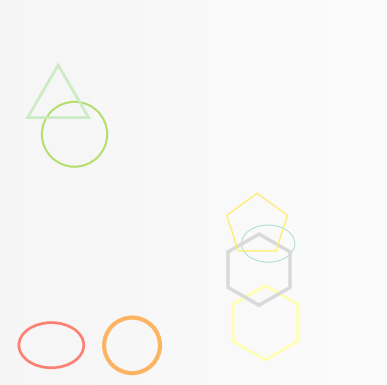[{"shape": "oval", "thickness": 0.5, "radius": 0.34, "center": [0.692, 0.367]}, {"shape": "hexagon", "thickness": 2, "radius": 0.48, "center": [0.685, 0.162]}, {"shape": "oval", "thickness": 2, "radius": 0.42, "center": [0.132, 0.103]}, {"shape": "circle", "thickness": 3, "radius": 0.36, "center": [0.341, 0.103]}, {"shape": "circle", "thickness": 1.5, "radius": 0.42, "center": [0.192, 0.651]}, {"shape": "hexagon", "thickness": 2.5, "radius": 0.46, "center": [0.668, 0.3]}, {"shape": "triangle", "thickness": 2, "radius": 0.46, "center": [0.15, 0.74]}, {"shape": "pentagon", "thickness": 1, "radius": 0.41, "center": [0.664, 0.415]}]